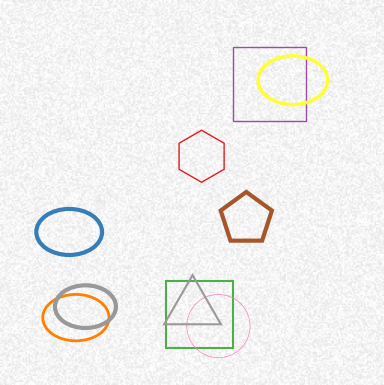[{"shape": "hexagon", "thickness": 1, "radius": 0.34, "center": [0.524, 0.594]}, {"shape": "oval", "thickness": 3, "radius": 0.43, "center": [0.18, 0.398]}, {"shape": "square", "thickness": 1.5, "radius": 0.43, "center": [0.518, 0.183]}, {"shape": "square", "thickness": 1, "radius": 0.48, "center": [0.7, 0.781]}, {"shape": "oval", "thickness": 2, "radius": 0.43, "center": [0.197, 0.175]}, {"shape": "oval", "thickness": 2.5, "radius": 0.45, "center": [0.761, 0.792]}, {"shape": "pentagon", "thickness": 3, "radius": 0.35, "center": [0.64, 0.431]}, {"shape": "circle", "thickness": 0.5, "radius": 0.41, "center": [0.567, 0.153]}, {"shape": "triangle", "thickness": 1.5, "radius": 0.43, "center": [0.5, 0.2]}, {"shape": "oval", "thickness": 3, "radius": 0.4, "center": [0.222, 0.204]}]